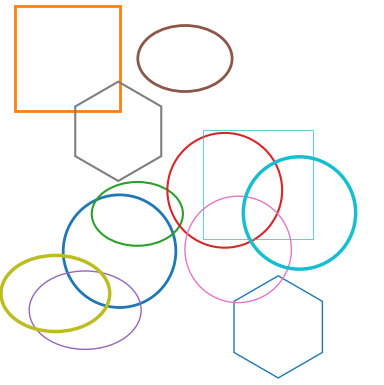[{"shape": "circle", "thickness": 2, "radius": 0.73, "center": [0.31, 0.348]}, {"shape": "hexagon", "thickness": 1, "radius": 0.66, "center": [0.723, 0.151]}, {"shape": "square", "thickness": 2, "radius": 0.68, "center": [0.175, 0.848]}, {"shape": "oval", "thickness": 1.5, "radius": 0.59, "center": [0.357, 0.444]}, {"shape": "circle", "thickness": 1.5, "radius": 0.75, "center": [0.584, 0.506]}, {"shape": "oval", "thickness": 1, "radius": 0.73, "center": [0.221, 0.194]}, {"shape": "oval", "thickness": 2, "radius": 0.61, "center": [0.48, 0.848]}, {"shape": "circle", "thickness": 1, "radius": 0.69, "center": [0.619, 0.352]}, {"shape": "hexagon", "thickness": 1.5, "radius": 0.64, "center": [0.307, 0.659]}, {"shape": "oval", "thickness": 2.5, "radius": 0.71, "center": [0.144, 0.238]}, {"shape": "square", "thickness": 0.5, "radius": 0.71, "center": [0.67, 0.521]}, {"shape": "circle", "thickness": 2.5, "radius": 0.73, "center": [0.778, 0.447]}]